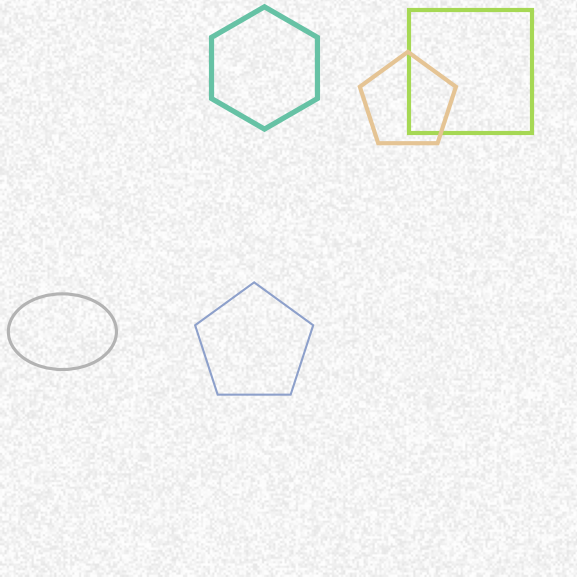[{"shape": "hexagon", "thickness": 2.5, "radius": 0.53, "center": [0.458, 0.881]}, {"shape": "pentagon", "thickness": 1, "radius": 0.54, "center": [0.44, 0.403]}, {"shape": "square", "thickness": 2, "radius": 0.53, "center": [0.814, 0.876]}, {"shape": "pentagon", "thickness": 2, "radius": 0.44, "center": [0.706, 0.822]}, {"shape": "oval", "thickness": 1.5, "radius": 0.47, "center": [0.108, 0.425]}]